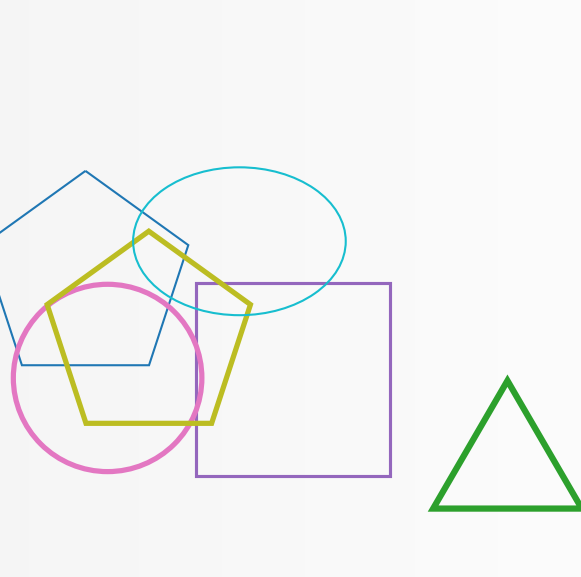[{"shape": "pentagon", "thickness": 1, "radius": 0.93, "center": [0.147, 0.517]}, {"shape": "triangle", "thickness": 3, "radius": 0.74, "center": [0.873, 0.192]}, {"shape": "square", "thickness": 1.5, "radius": 0.83, "center": [0.504, 0.342]}, {"shape": "circle", "thickness": 2.5, "radius": 0.81, "center": [0.185, 0.345]}, {"shape": "pentagon", "thickness": 2.5, "radius": 0.92, "center": [0.256, 0.415]}, {"shape": "oval", "thickness": 1, "radius": 0.91, "center": [0.412, 0.581]}]